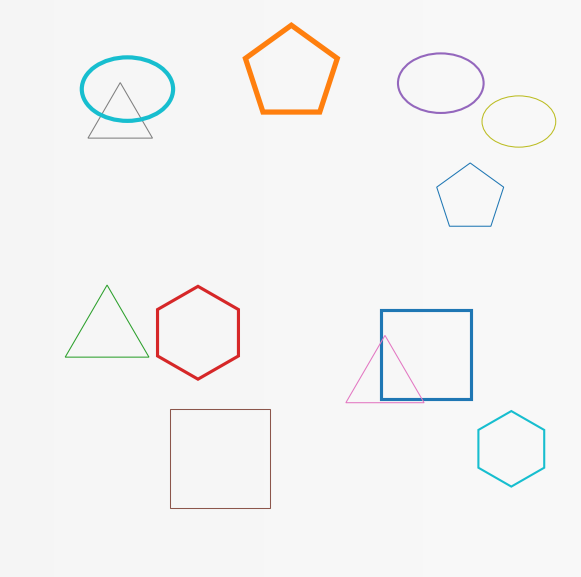[{"shape": "pentagon", "thickness": 0.5, "radius": 0.3, "center": [0.809, 0.656]}, {"shape": "square", "thickness": 1.5, "radius": 0.39, "center": [0.734, 0.385]}, {"shape": "pentagon", "thickness": 2.5, "radius": 0.42, "center": [0.501, 0.872]}, {"shape": "triangle", "thickness": 0.5, "radius": 0.42, "center": [0.184, 0.422]}, {"shape": "hexagon", "thickness": 1.5, "radius": 0.4, "center": [0.341, 0.423]}, {"shape": "oval", "thickness": 1, "radius": 0.37, "center": [0.758, 0.855]}, {"shape": "square", "thickness": 0.5, "radius": 0.43, "center": [0.378, 0.205]}, {"shape": "triangle", "thickness": 0.5, "radius": 0.39, "center": [0.662, 0.341]}, {"shape": "triangle", "thickness": 0.5, "radius": 0.32, "center": [0.207, 0.792]}, {"shape": "oval", "thickness": 0.5, "radius": 0.32, "center": [0.893, 0.789]}, {"shape": "oval", "thickness": 2, "radius": 0.39, "center": [0.219, 0.845]}, {"shape": "hexagon", "thickness": 1, "radius": 0.33, "center": [0.88, 0.222]}]